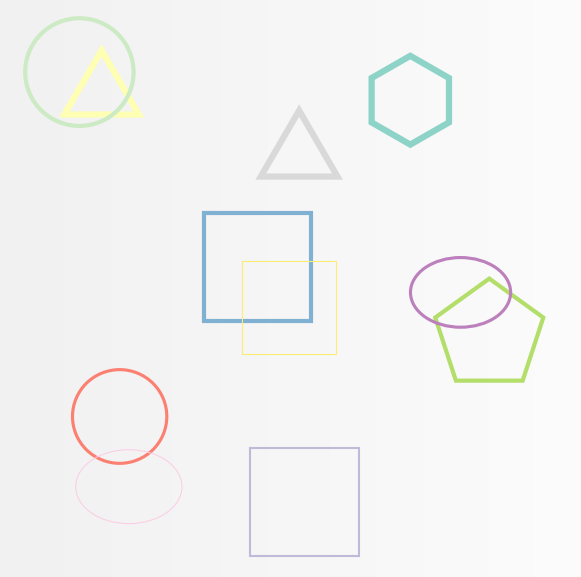[{"shape": "hexagon", "thickness": 3, "radius": 0.38, "center": [0.706, 0.826]}, {"shape": "triangle", "thickness": 3, "radius": 0.37, "center": [0.175, 0.838]}, {"shape": "square", "thickness": 1, "radius": 0.47, "center": [0.524, 0.13]}, {"shape": "circle", "thickness": 1.5, "radius": 0.41, "center": [0.206, 0.278]}, {"shape": "square", "thickness": 2, "radius": 0.46, "center": [0.443, 0.537]}, {"shape": "pentagon", "thickness": 2, "radius": 0.49, "center": [0.842, 0.419]}, {"shape": "oval", "thickness": 0.5, "radius": 0.46, "center": [0.222, 0.156]}, {"shape": "triangle", "thickness": 3, "radius": 0.38, "center": [0.515, 0.732]}, {"shape": "oval", "thickness": 1.5, "radius": 0.43, "center": [0.792, 0.493]}, {"shape": "circle", "thickness": 2, "radius": 0.47, "center": [0.137, 0.874]}, {"shape": "square", "thickness": 0.5, "radius": 0.4, "center": [0.497, 0.466]}]